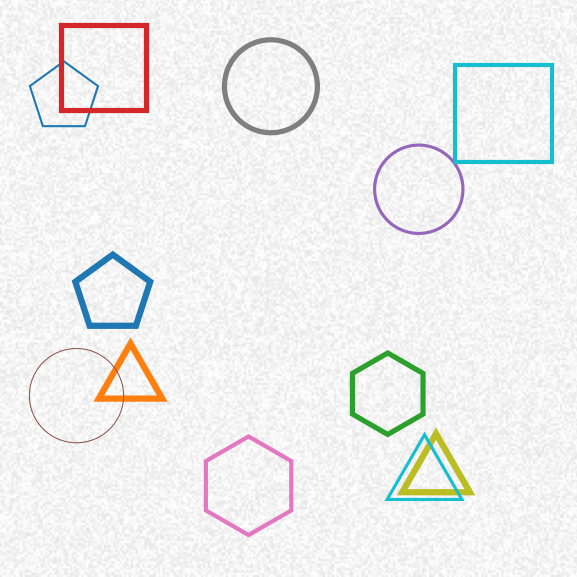[{"shape": "pentagon", "thickness": 3, "radius": 0.34, "center": [0.195, 0.49]}, {"shape": "pentagon", "thickness": 1, "radius": 0.31, "center": [0.111, 0.831]}, {"shape": "triangle", "thickness": 3, "radius": 0.32, "center": [0.226, 0.341]}, {"shape": "hexagon", "thickness": 2.5, "radius": 0.35, "center": [0.671, 0.317]}, {"shape": "square", "thickness": 2.5, "radius": 0.37, "center": [0.179, 0.883]}, {"shape": "circle", "thickness": 1.5, "radius": 0.38, "center": [0.725, 0.671]}, {"shape": "circle", "thickness": 0.5, "radius": 0.41, "center": [0.132, 0.314]}, {"shape": "hexagon", "thickness": 2, "radius": 0.43, "center": [0.43, 0.158]}, {"shape": "circle", "thickness": 2.5, "radius": 0.4, "center": [0.469, 0.85]}, {"shape": "triangle", "thickness": 3, "radius": 0.34, "center": [0.755, 0.181]}, {"shape": "triangle", "thickness": 1.5, "radius": 0.37, "center": [0.735, 0.172]}, {"shape": "square", "thickness": 2, "radius": 0.42, "center": [0.872, 0.803]}]